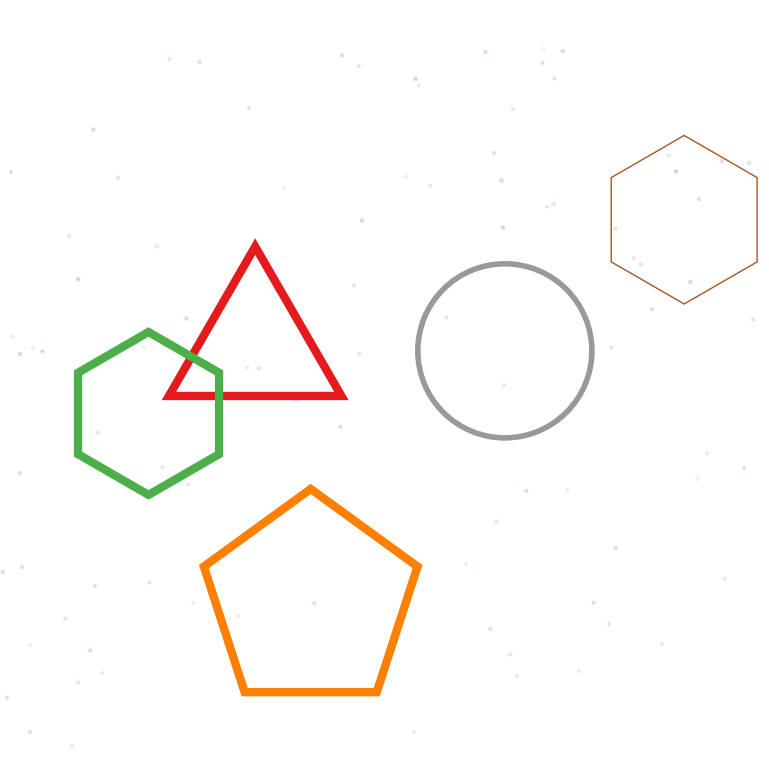[{"shape": "triangle", "thickness": 3, "radius": 0.65, "center": [0.331, 0.55]}, {"shape": "hexagon", "thickness": 3, "radius": 0.53, "center": [0.193, 0.463]}, {"shape": "pentagon", "thickness": 3, "radius": 0.73, "center": [0.403, 0.219]}, {"shape": "hexagon", "thickness": 0.5, "radius": 0.55, "center": [0.889, 0.715]}, {"shape": "circle", "thickness": 2, "radius": 0.57, "center": [0.656, 0.544]}]